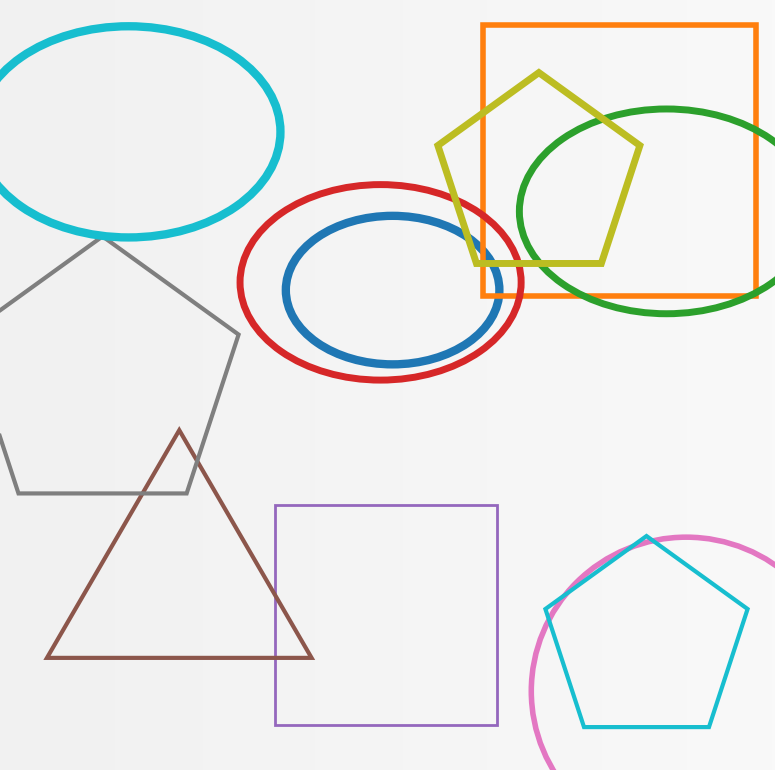[{"shape": "oval", "thickness": 3, "radius": 0.69, "center": [0.507, 0.623]}, {"shape": "square", "thickness": 2, "radius": 0.88, "center": [0.799, 0.792]}, {"shape": "oval", "thickness": 2.5, "radius": 0.95, "center": [0.86, 0.726]}, {"shape": "oval", "thickness": 2.5, "radius": 0.91, "center": [0.491, 0.633]}, {"shape": "square", "thickness": 1, "radius": 0.72, "center": [0.497, 0.201]}, {"shape": "triangle", "thickness": 1.5, "radius": 0.99, "center": [0.231, 0.244]}, {"shape": "circle", "thickness": 2, "radius": 1.0, "center": [0.885, 0.102]}, {"shape": "pentagon", "thickness": 1.5, "radius": 0.92, "center": [0.132, 0.508]}, {"shape": "pentagon", "thickness": 2.5, "radius": 0.69, "center": [0.695, 0.769]}, {"shape": "pentagon", "thickness": 1.5, "radius": 0.69, "center": [0.834, 0.167]}, {"shape": "oval", "thickness": 3, "radius": 0.98, "center": [0.166, 0.829]}]